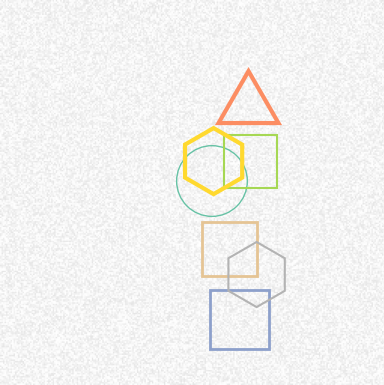[{"shape": "circle", "thickness": 1, "radius": 0.46, "center": [0.551, 0.53]}, {"shape": "triangle", "thickness": 3, "radius": 0.45, "center": [0.645, 0.725]}, {"shape": "square", "thickness": 2, "radius": 0.38, "center": [0.622, 0.171]}, {"shape": "square", "thickness": 1.5, "radius": 0.35, "center": [0.65, 0.581]}, {"shape": "hexagon", "thickness": 3, "radius": 0.43, "center": [0.555, 0.582]}, {"shape": "square", "thickness": 2, "radius": 0.35, "center": [0.597, 0.354]}, {"shape": "hexagon", "thickness": 1.5, "radius": 0.42, "center": [0.666, 0.287]}]